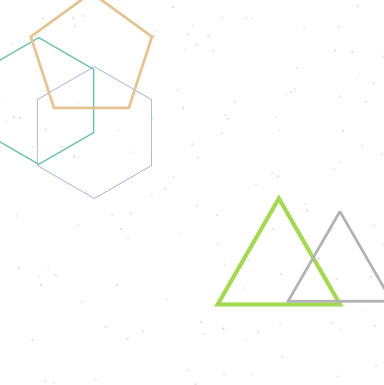[{"shape": "hexagon", "thickness": 1, "radius": 0.82, "center": [0.101, 0.738]}, {"shape": "hexagon", "thickness": 0.5, "radius": 0.86, "center": [0.245, 0.656]}, {"shape": "triangle", "thickness": 3, "radius": 0.92, "center": [0.724, 0.301]}, {"shape": "pentagon", "thickness": 2, "radius": 0.83, "center": [0.237, 0.854]}, {"shape": "triangle", "thickness": 2, "radius": 0.78, "center": [0.883, 0.295]}]